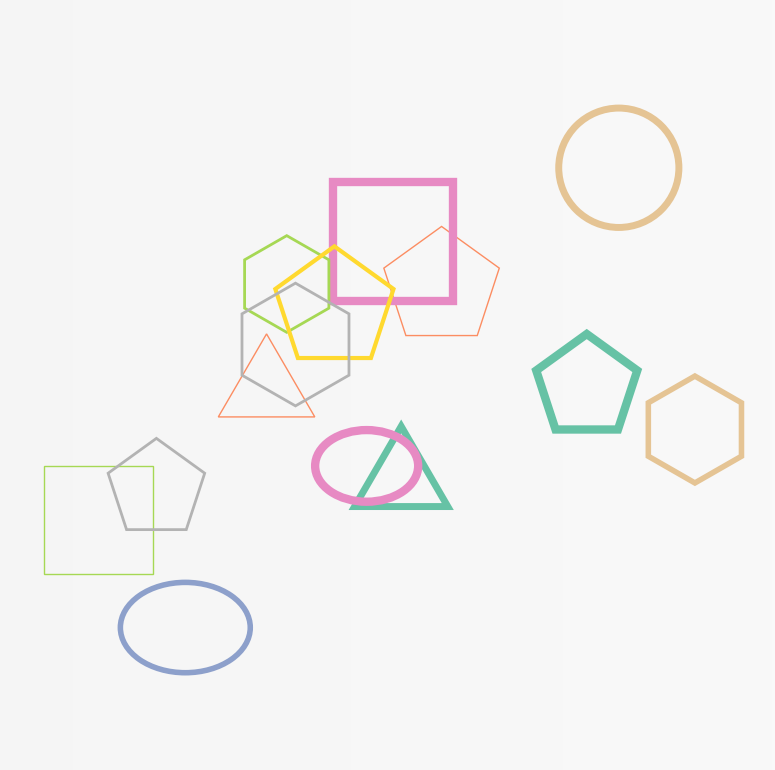[{"shape": "triangle", "thickness": 2.5, "radius": 0.35, "center": [0.518, 0.377]}, {"shape": "pentagon", "thickness": 3, "radius": 0.34, "center": [0.757, 0.498]}, {"shape": "pentagon", "thickness": 0.5, "radius": 0.39, "center": [0.57, 0.628]}, {"shape": "triangle", "thickness": 0.5, "radius": 0.36, "center": [0.344, 0.494]}, {"shape": "oval", "thickness": 2, "radius": 0.42, "center": [0.239, 0.185]}, {"shape": "oval", "thickness": 3, "radius": 0.33, "center": [0.473, 0.395]}, {"shape": "square", "thickness": 3, "radius": 0.39, "center": [0.507, 0.687]}, {"shape": "square", "thickness": 0.5, "radius": 0.35, "center": [0.127, 0.325]}, {"shape": "hexagon", "thickness": 1, "radius": 0.31, "center": [0.37, 0.631]}, {"shape": "pentagon", "thickness": 1.5, "radius": 0.4, "center": [0.431, 0.6]}, {"shape": "hexagon", "thickness": 2, "radius": 0.35, "center": [0.897, 0.442]}, {"shape": "circle", "thickness": 2.5, "radius": 0.39, "center": [0.798, 0.782]}, {"shape": "pentagon", "thickness": 1, "radius": 0.33, "center": [0.202, 0.365]}, {"shape": "hexagon", "thickness": 1, "radius": 0.4, "center": [0.381, 0.553]}]